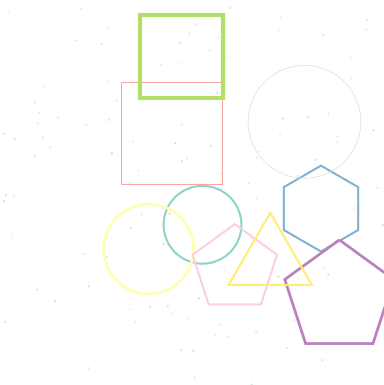[{"shape": "circle", "thickness": 1.5, "radius": 0.51, "center": [0.526, 0.416]}, {"shape": "circle", "thickness": 2, "radius": 0.58, "center": [0.386, 0.353]}, {"shape": "square", "thickness": 0.5, "radius": 0.66, "center": [0.446, 0.655]}, {"shape": "hexagon", "thickness": 1.5, "radius": 0.56, "center": [0.834, 0.458]}, {"shape": "square", "thickness": 3, "radius": 0.54, "center": [0.472, 0.853]}, {"shape": "pentagon", "thickness": 1.5, "radius": 0.58, "center": [0.61, 0.303]}, {"shape": "pentagon", "thickness": 2, "radius": 0.74, "center": [0.881, 0.228]}, {"shape": "circle", "thickness": 0.5, "radius": 0.73, "center": [0.791, 0.684]}, {"shape": "triangle", "thickness": 1.5, "radius": 0.62, "center": [0.702, 0.322]}]